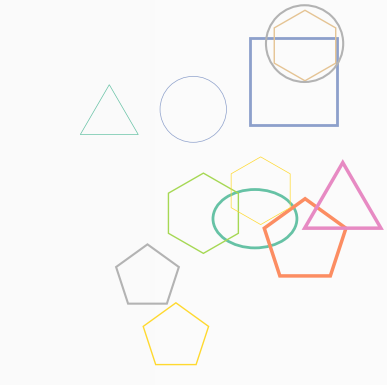[{"shape": "oval", "thickness": 2, "radius": 0.54, "center": [0.658, 0.432]}, {"shape": "triangle", "thickness": 0.5, "radius": 0.43, "center": [0.282, 0.694]}, {"shape": "pentagon", "thickness": 2.5, "radius": 0.55, "center": [0.787, 0.373]}, {"shape": "circle", "thickness": 0.5, "radius": 0.43, "center": [0.499, 0.716]}, {"shape": "square", "thickness": 2, "radius": 0.56, "center": [0.758, 0.788]}, {"shape": "triangle", "thickness": 2.5, "radius": 0.57, "center": [0.885, 0.464]}, {"shape": "hexagon", "thickness": 1, "radius": 0.52, "center": [0.525, 0.446]}, {"shape": "hexagon", "thickness": 0.5, "radius": 0.44, "center": [0.673, 0.505]}, {"shape": "pentagon", "thickness": 1, "radius": 0.44, "center": [0.454, 0.125]}, {"shape": "hexagon", "thickness": 1, "radius": 0.46, "center": [0.787, 0.882]}, {"shape": "circle", "thickness": 1.5, "radius": 0.5, "center": [0.786, 0.887]}, {"shape": "pentagon", "thickness": 1.5, "radius": 0.43, "center": [0.381, 0.28]}]